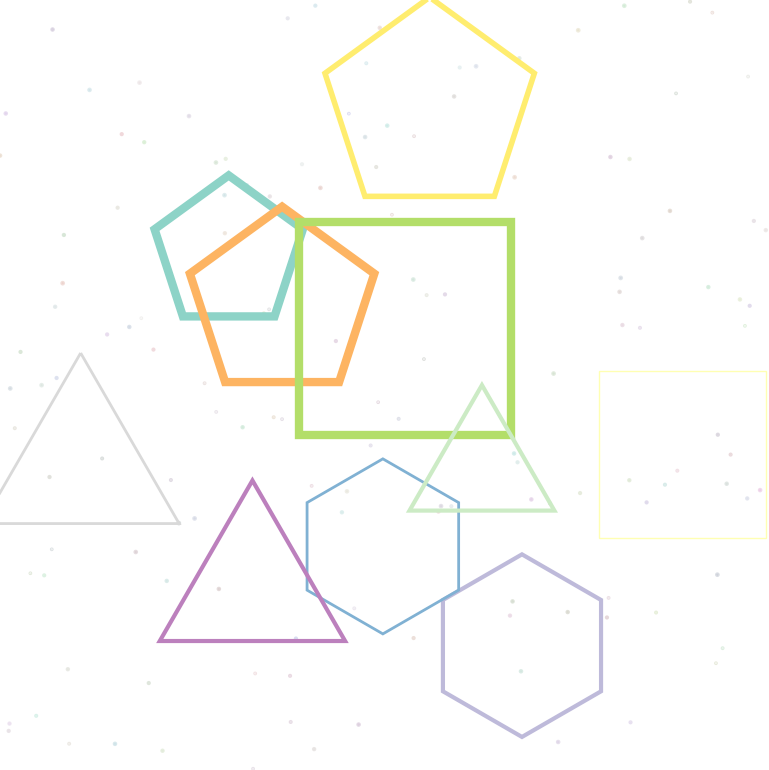[{"shape": "pentagon", "thickness": 3, "radius": 0.51, "center": [0.297, 0.671]}, {"shape": "square", "thickness": 0.5, "radius": 0.54, "center": [0.887, 0.41]}, {"shape": "hexagon", "thickness": 1.5, "radius": 0.59, "center": [0.678, 0.161]}, {"shape": "hexagon", "thickness": 1, "radius": 0.57, "center": [0.497, 0.29]}, {"shape": "pentagon", "thickness": 3, "radius": 0.63, "center": [0.366, 0.606]}, {"shape": "square", "thickness": 3, "radius": 0.69, "center": [0.526, 0.573]}, {"shape": "triangle", "thickness": 1, "radius": 0.74, "center": [0.105, 0.394]}, {"shape": "triangle", "thickness": 1.5, "radius": 0.69, "center": [0.328, 0.237]}, {"shape": "triangle", "thickness": 1.5, "radius": 0.54, "center": [0.626, 0.391]}, {"shape": "pentagon", "thickness": 2, "radius": 0.71, "center": [0.558, 0.861]}]